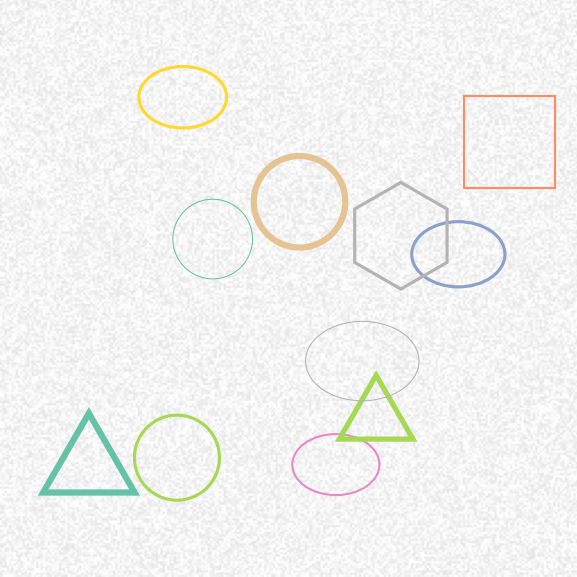[{"shape": "triangle", "thickness": 3, "radius": 0.46, "center": [0.154, 0.192]}, {"shape": "circle", "thickness": 0.5, "radius": 0.34, "center": [0.368, 0.585]}, {"shape": "square", "thickness": 1, "radius": 0.4, "center": [0.883, 0.753]}, {"shape": "oval", "thickness": 1.5, "radius": 0.4, "center": [0.794, 0.559]}, {"shape": "oval", "thickness": 1, "radius": 0.38, "center": [0.582, 0.195]}, {"shape": "triangle", "thickness": 2.5, "radius": 0.37, "center": [0.651, 0.276]}, {"shape": "circle", "thickness": 1.5, "radius": 0.37, "center": [0.306, 0.207]}, {"shape": "oval", "thickness": 1.5, "radius": 0.38, "center": [0.316, 0.831]}, {"shape": "circle", "thickness": 3, "radius": 0.4, "center": [0.519, 0.65]}, {"shape": "hexagon", "thickness": 1.5, "radius": 0.46, "center": [0.694, 0.591]}, {"shape": "oval", "thickness": 0.5, "radius": 0.49, "center": [0.627, 0.374]}]